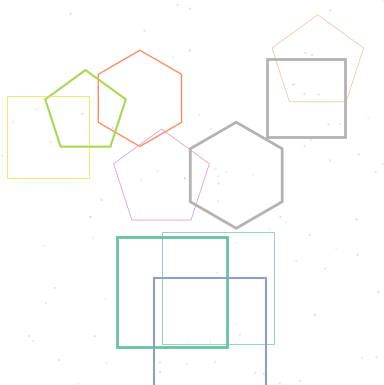[{"shape": "square", "thickness": 2, "radius": 0.72, "center": [0.446, 0.242]}, {"shape": "square", "thickness": 0.5, "radius": 0.73, "center": [0.567, 0.253]}, {"shape": "hexagon", "thickness": 1, "radius": 0.62, "center": [0.363, 0.745]}, {"shape": "square", "thickness": 1.5, "radius": 0.73, "center": [0.546, 0.133]}, {"shape": "pentagon", "thickness": 0.5, "radius": 0.65, "center": [0.419, 0.534]}, {"shape": "pentagon", "thickness": 1.5, "radius": 0.55, "center": [0.222, 0.708]}, {"shape": "square", "thickness": 0.5, "radius": 0.53, "center": [0.124, 0.645]}, {"shape": "pentagon", "thickness": 0.5, "radius": 0.63, "center": [0.825, 0.837]}, {"shape": "square", "thickness": 2, "radius": 0.51, "center": [0.795, 0.744]}, {"shape": "hexagon", "thickness": 2, "radius": 0.69, "center": [0.614, 0.545]}]